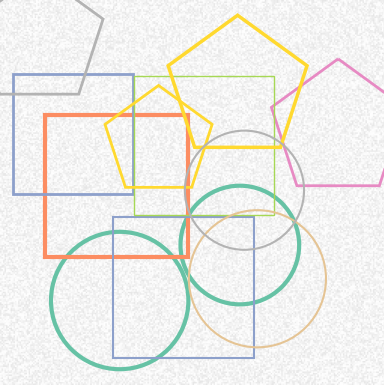[{"shape": "circle", "thickness": 3, "radius": 0.89, "center": [0.311, 0.219]}, {"shape": "circle", "thickness": 3, "radius": 0.77, "center": [0.623, 0.364]}, {"shape": "square", "thickness": 3, "radius": 0.92, "center": [0.303, 0.517]}, {"shape": "square", "thickness": 1.5, "radius": 0.92, "center": [0.477, 0.253]}, {"shape": "square", "thickness": 2, "radius": 0.78, "center": [0.189, 0.651]}, {"shape": "pentagon", "thickness": 2, "radius": 0.91, "center": [0.878, 0.665]}, {"shape": "square", "thickness": 1, "radius": 0.91, "center": [0.53, 0.622]}, {"shape": "pentagon", "thickness": 2, "radius": 0.73, "center": [0.412, 0.632]}, {"shape": "pentagon", "thickness": 2.5, "radius": 0.95, "center": [0.617, 0.771]}, {"shape": "circle", "thickness": 1.5, "radius": 0.89, "center": [0.669, 0.276]}, {"shape": "pentagon", "thickness": 2, "radius": 0.87, "center": [0.102, 0.897]}, {"shape": "circle", "thickness": 1.5, "radius": 0.77, "center": [0.635, 0.506]}]